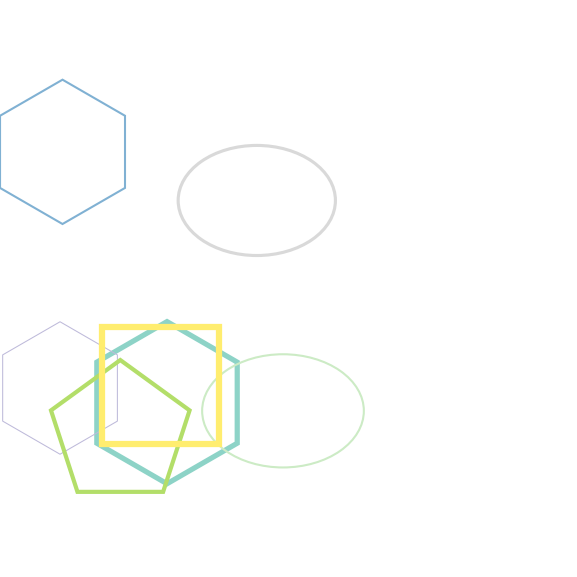[{"shape": "hexagon", "thickness": 2.5, "radius": 0.7, "center": [0.289, 0.302]}, {"shape": "hexagon", "thickness": 0.5, "radius": 0.57, "center": [0.104, 0.327]}, {"shape": "hexagon", "thickness": 1, "radius": 0.62, "center": [0.108, 0.736]}, {"shape": "pentagon", "thickness": 2, "radius": 0.63, "center": [0.208, 0.25]}, {"shape": "oval", "thickness": 1.5, "radius": 0.68, "center": [0.445, 0.652]}, {"shape": "oval", "thickness": 1, "radius": 0.7, "center": [0.49, 0.288]}, {"shape": "square", "thickness": 3, "radius": 0.5, "center": [0.278, 0.332]}]